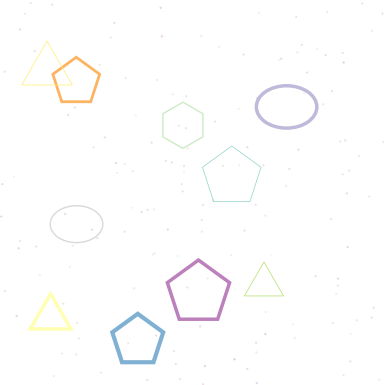[{"shape": "pentagon", "thickness": 0.5, "radius": 0.4, "center": [0.602, 0.541]}, {"shape": "triangle", "thickness": 2.5, "radius": 0.3, "center": [0.131, 0.176]}, {"shape": "oval", "thickness": 2.5, "radius": 0.39, "center": [0.744, 0.722]}, {"shape": "pentagon", "thickness": 3, "radius": 0.35, "center": [0.358, 0.115]}, {"shape": "pentagon", "thickness": 2, "radius": 0.32, "center": [0.198, 0.787]}, {"shape": "triangle", "thickness": 0.5, "radius": 0.29, "center": [0.686, 0.261]}, {"shape": "oval", "thickness": 1, "radius": 0.34, "center": [0.199, 0.418]}, {"shape": "pentagon", "thickness": 2.5, "radius": 0.42, "center": [0.515, 0.24]}, {"shape": "hexagon", "thickness": 1, "radius": 0.3, "center": [0.475, 0.675]}, {"shape": "triangle", "thickness": 0.5, "radius": 0.38, "center": [0.122, 0.817]}]